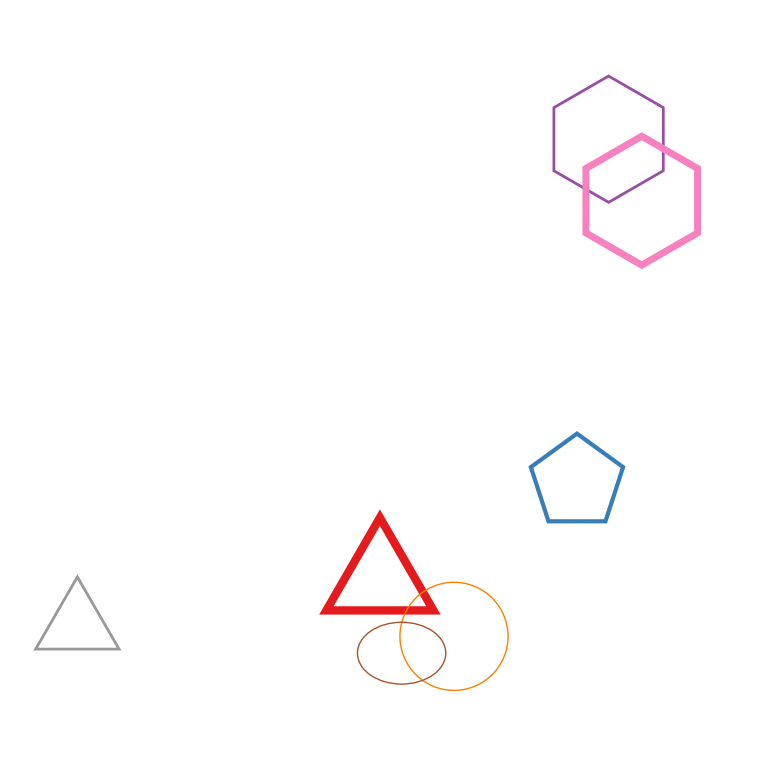[{"shape": "triangle", "thickness": 3, "radius": 0.4, "center": [0.493, 0.247]}, {"shape": "pentagon", "thickness": 1.5, "radius": 0.31, "center": [0.749, 0.374]}, {"shape": "hexagon", "thickness": 1, "radius": 0.41, "center": [0.79, 0.819]}, {"shape": "circle", "thickness": 0.5, "radius": 0.35, "center": [0.59, 0.174]}, {"shape": "oval", "thickness": 0.5, "radius": 0.29, "center": [0.522, 0.152]}, {"shape": "hexagon", "thickness": 2.5, "radius": 0.42, "center": [0.833, 0.739]}, {"shape": "triangle", "thickness": 1, "radius": 0.31, "center": [0.1, 0.188]}]